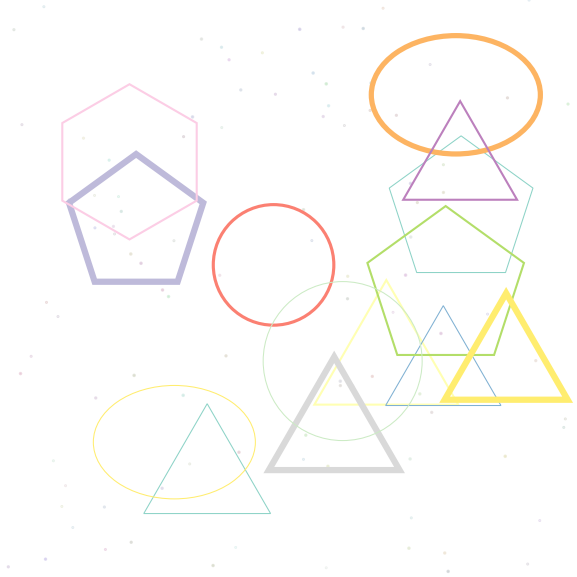[{"shape": "triangle", "thickness": 0.5, "radius": 0.63, "center": [0.359, 0.173]}, {"shape": "pentagon", "thickness": 0.5, "radius": 0.65, "center": [0.798, 0.633]}, {"shape": "triangle", "thickness": 1, "radius": 0.72, "center": [0.669, 0.37]}, {"shape": "pentagon", "thickness": 3, "radius": 0.61, "center": [0.236, 0.61]}, {"shape": "circle", "thickness": 1.5, "radius": 0.52, "center": [0.474, 0.54]}, {"shape": "triangle", "thickness": 0.5, "radius": 0.58, "center": [0.768, 0.355]}, {"shape": "oval", "thickness": 2.5, "radius": 0.73, "center": [0.789, 0.835]}, {"shape": "pentagon", "thickness": 1, "radius": 0.71, "center": [0.772, 0.5]}, {"shape": "hexagon", "thickness": 1, "radius": 0.67, "center": [0.224, 0.719]}, {"shape": "triangle", "thickness": 3, "radius": 0.65, "center": [0.579, 0.25]}, {"shape": "triangle", "thickness": 1, "radius": 0.57, "center": [0.797, 0.71]}, {"shape": "circle", "thickness": 0.5, "radius": 0.69, "center": [0.593, 0.374]}, {"shape": "triangle", "thickness": 3, "radius": 0.61, "center": [0.876, 0.368]}, {"shape": "oval", "thickness": 0.5, "radius": 0.7, "center": [0.302, 0.233]}]